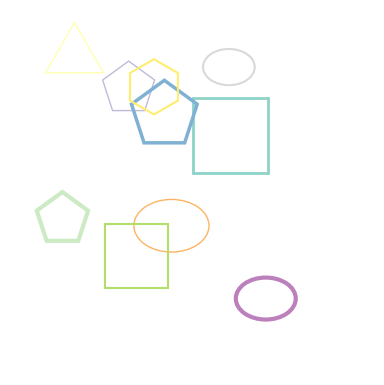[{"shape": "square", "thickness": 2, "radius": 0.49, "center": [0.598, 0.647]}, {"shape": "triangle", "thickness": 1, "radius": 0.43, "center": [0.194, 0.854]}, {"shape": "pentagon", "thickness": 1, "radius": 0.36, "center": [0.334, 0.77]}, {"shape": "pentagon", "thickness": 2.5, "radius": 0.45, "center": [0.427, 0.702]}, {"shape": "oval", "thickness": 1, "radius": 0.49, "center": [0.445, 0.414]}, {"shape": "square", "thickness": 1.5, "radius": 0.41, "center": [0.354, 0.334]}, {"shape": "oval", "thickness": 1.5, "radius": 0.34, "center": [0.594, 0.826]}, {"shape": "oval", "thickness": 3, "radius": 0.39, "center": [0.69, 0.225]}, {"shape": "pentagon", "thickness": 3, "radius": 0.35, "center": [0.162, 0.431]}, {"shape": "hexagon", "thickness": 1.5, "radius": 0.36, "center": [0.4, 0.774]}]